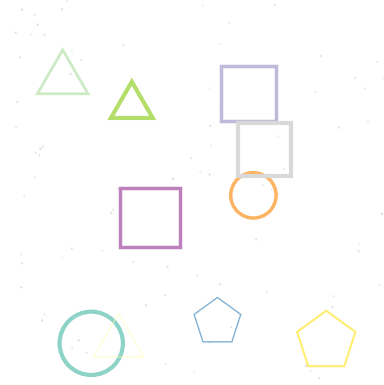[{"shape": "circle", "thickness": 3, "radius": 0.41, "center": [0.237, 0.108]}, {"shape": "triangle", "thickness": 0.5, "radius": 0.38, "center": [0.308, 0.111]}, {"shape": "square", "thickness": 2.5, "radius": 0.36, "center": [0.647, 0.757]}, {"shape": "pentagon", "thickness": 1, "radius": 0.32, "center": [0.565, 0.164]}, {"shape": "circle", "thickness": 2.5, "radius": 0.29, "center": [0.658, 0.493]}, {"shape": "triangle", "thickness": 3, "radius": 0.31, "center": [0.342, 0.725]}, {"shape": "square", "thickness": 3, "radius": 0.35, "center": [0.688, 0.612]}, {"shape": "square", "thickness": 2.5, "radius": 0.39, "center": [0.39, 0.436]}, {"shape": "triangle", "thickness": 2, "radius": 0.38, "center": [0.163, 0.794]}, {"shape": "pentagon", "thickness": 1.5, "radius": 0.4, "center": [0.847, 0.113]}]